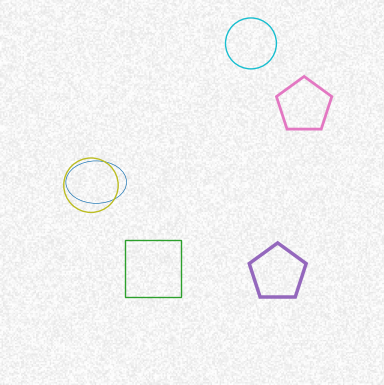[{"shape": "oval", "thickness": 0.5, "radius": 0.39, "center": [0.25, 0.527]}, {"shape": "square", "thickness": 1, "radius": 0.37, "center": [0.398, 0.302]}, {"shape": "pentagon", "thickness": 2.5, "radius": 0.39, "center": [0.721, 0.291]}, {"shape": "pentagon", "thickness": 2, "radius": 0.38, "center": [0.79, 0.726]}, {"shape": "circle", "thickness": 1, "radius": 0.35, "center": [0.236, 0.519]}, {"shape": "circle", "thickness": 1, "radius": 0.33, "center": [0.652, 0.887]}]